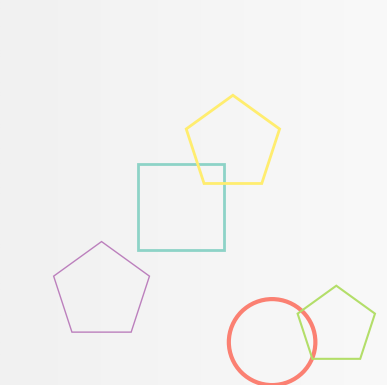[{"shape": "square", "thickness": 2, "radius": 0.56, "center": [0.467, 0.462]}, {"shape": "circle", "thickness": 3, "radius": 0.56, "center": [0.702, 0.111]}, {"shape": "pentagon", "thickness": 1.5, "radius": 0.52, "center": [0.868, 0.153]}, {"shape": "pentagon", "thickness": 1, "radius": 0.65, "center": [0.262, 0.243]}, {"shape": "pentagon", "thickness": 2, "radius": 0.63, "center": [0.601, 0.626]}]